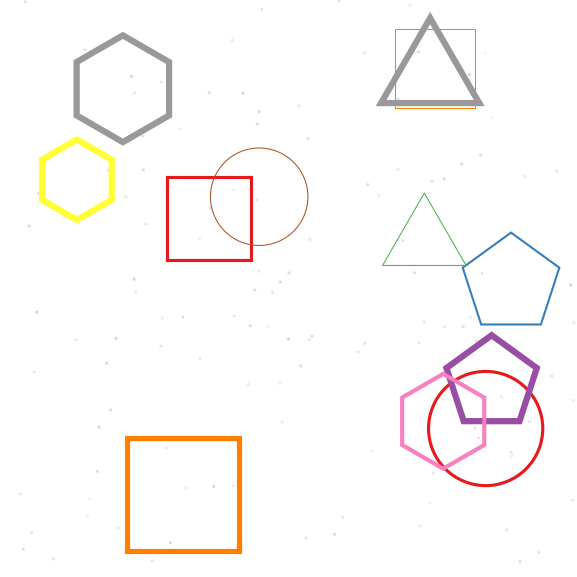[{"shape": "square", "thickness": 1.5, "radius": 0.36, "center": [0.362, 0.621]}, {"shape": "circle", "thickness": 1.5, "radius": 0.49, "center": [0.841, 0.257]}, {"shape": "pentagon", "thickness": 1, "radius": 0.44, "center": [0.885, 0.508]}, {"shape": "triangle", "thickness": 0.5, "radius": 0.42, "center": [0.735, 0.581]}, {"shape": "pentagon", "thickness": 3, "radius": 0.41, "center": [0.851, 0.336]}, {"shape": "square", "thickness": 0.5, "radius": 0.34, "center": [0.753, 0.881]}, {"shape": "square", "thickness": 2.5, "radius": 0.49, "center": [0.317, 0.143]}, {"shape": "hexagon", "thickness": 3, "radius": 0.35, "center": [0.133, 0.688]}, {"shape": "circle", "thickness": 0.5, "radius": 0.42, "center": [0.449, 0.658]}, {"shape": "hexagon", "thickness": 2, "radius": 0.41, "center": [0.767, 0.27]}, {"shape": "hexagon", "thickness": 3, "radius": 0.46, "center": [0.213, 0.845]}, {"shape": "triangle", "thickness": 3, "radius": 0.49, "center": [0.745, 0.87]}]